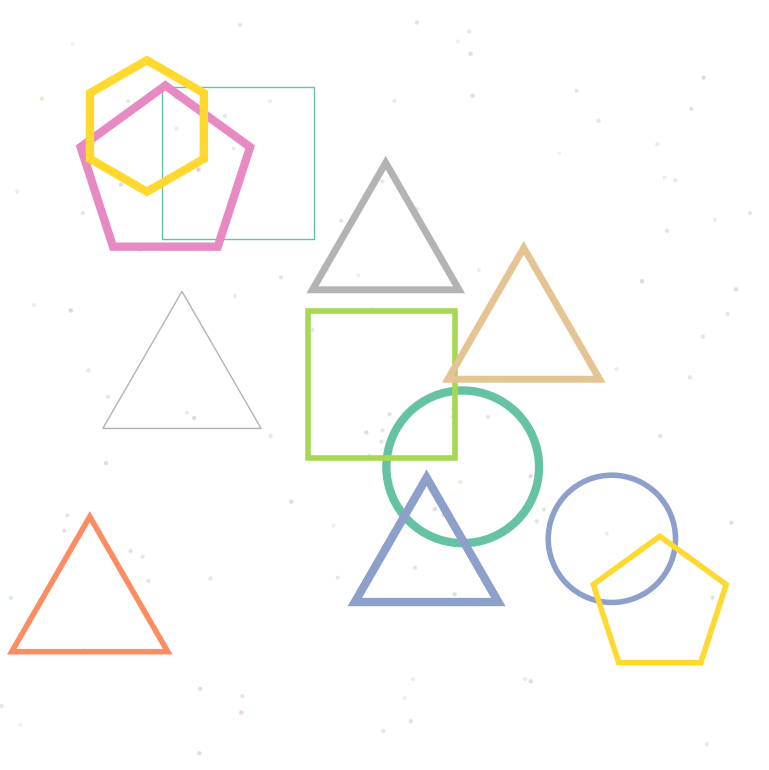[{"shape": "circle", "thickness": 3, "radius": 0.5, "center": [0.601, 0.394]}, {"shape": "square", "thickness": 0.5, "radius": 0.49, "center": [0.309, 0.788]}, {"shape": "triangle", "thickness": 2, "radius": 0.58, "center": [0.117, 0.212]}, {"shape": "circle", "thickness": 2, "radius": 0.41, "center": [0.795, 0.3]}, {"shape": "triangle", "thickness": 3, "radius": 0.54, "center": [0.554, 0.272]}, {"shape": "pentagon", "thickness": 3, "radius": 0.58, "center": [0.215, 0.773]}, {"shape": "square", "thickness": 2, "radius": 0.48, "center": [0.495, 0.501]}, {"shape": "pentagon", "thickness": 2, "radius": 0.45, "center": [0.857, 0.213]}, {"shape": "hexagon", "thickness": 3, "radius": 0.43, "center": [0.191, 0.836]}, {"shape": "triangle", "thickness": 2.5, "radius": 0.57, "center": [0.68, 0.564]}, {"shape": "triangle", "thickness": 0.5, "radius": 0.59, "center": [0.236, 0.503]}, {"shape": "triangle", "thickness": 2.5, "radius": 0.55, "center": [0.501, 0.679]}]